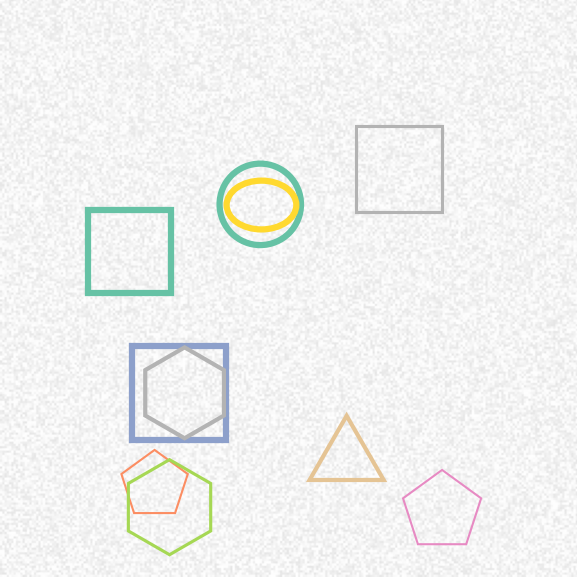[{"shape": "circle", "thickness": 3, "radius": 0.35, "center": [0.451, 0.645]}, {"shape": "square", "thickness": 3, "radius": 0.36, "center": [0.225, 0.564]}, {"shape": "pentagon", "thickness": 1, "radius": 0.3, "center": [0.268, 0.16]}, {"shape": "square", "thickness": 3, "radius": 0.41, "center": [0.31, 0.319]}, {"shape": "pentagon", "thickness": 1, "radius": 0.36, "center": [0.765, 0.114]}, {"shape": "hexagon", "thickness": 1.5, "radius": 0.41, "center": [0.294, 0.121]}, {"shape": "oval", "thickness": 3, "radius": 0.3, "center": [0.453, 0.644]}, {"shape": "triangle", "thickness": 2, "radius": 0.37, "center": [0.6, 0.205]}, {"shape": "hexagon", "thickness": 2, "radius": 0.39, "center": [0.32, 0.319]}, {"shape": "square", "thickness": 1.5, "radius": 0.37, "center": [0.69, 0.707]}]